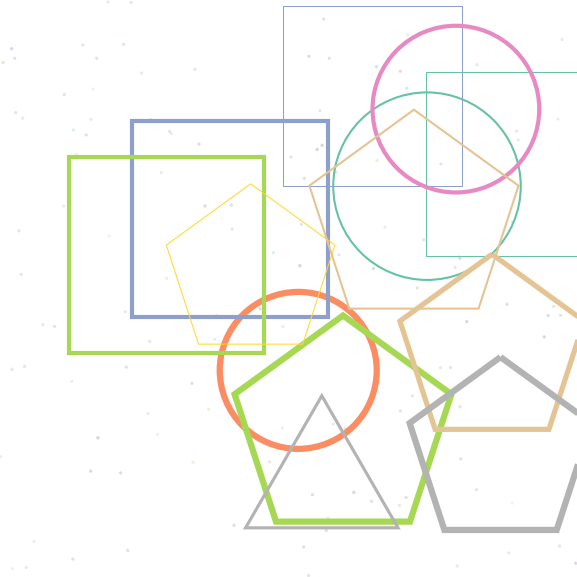[{"shape": "square", "thickness": 0.5, "radius": 0.8, "center": [0.897, 0.715]}, {"shape": "circle", "thickness": 1, "radius": 0.81, "center": [0.739, 0.677]}, {"shape": "circle", "thickness": 3, "radius": 0.68, "center": [0.516, 0.358]}, {"shape": "square", "thickness": 2, "radius": 0.85, "center": [0.399, 0.62]}, {"shape": "square", "thickness": 0.5, "radius": 0.78, "center": [0.645, 0.833]}, {"shape": "circle", "thickness": 2, "radius": 0.72, "center": [0.789, 0.81]}, {"shape": "square", "thickness": 2, "radius": 0.85, "center": [0.288, 0.558]}, {"shape": "pentagon", "thickness": 3, "radius": 0.99, "center": [0.594, 0.256]}, {"shape": "pentagon", "thickness": 0.5, "radius": 0.77, "center": [0.434, 0.527]}, {"shape": "pentagon", "thickness": 2.5, "radius": 0.84, "center": [0.852, 0.391]}, {"shape": "pentagon", "thickness": 1, "radius": 0.95, "center": [0.717, 0.619]}, {"shape": "pentagon", "thickness": 3, "radius": 0.83, "center": [0.867, 0.215]}, {"shape": "triangle", "thickness": 1.5, "radius": 0.76, "center": [0.557, 0.161]}]